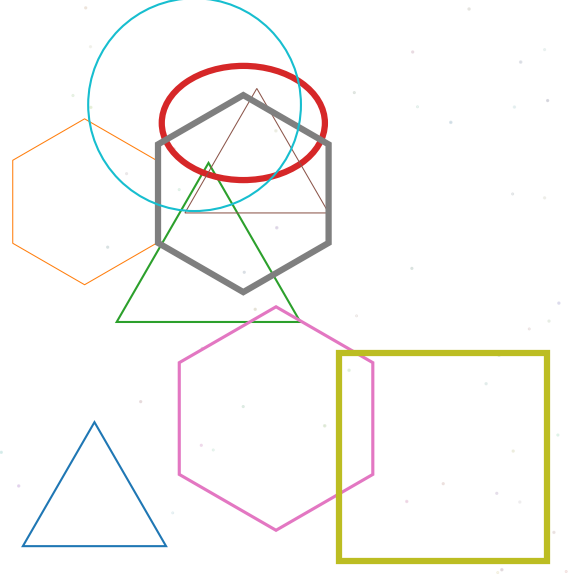[{"shape": "triangle", "thickness": 1, "radius": 0.72, "center": [0.164, 0.125]}, {"shape": "hexagon", "thickness": 0.5, "radius": 0.72, "center": [0.146, 0.65]}, {"shape": "triangle", "thickness": 1, "radius": 0.92, "center": [0.361, 0.533]}, {"shape": "oval", "thickness": 3, "radius": 0.71, "center": [0.421, 0.786]}, {"shape": "triangle", "thickness": 0.5, "radius": 0.72, "center": [0.445, 0.702]}, {"shape": "hexagon", "thickness": 1.5, "radius": 0.97, "center": [0.478, 0.274]}, {"shape": "hexagon", "thickness": 3, "radius": 0.85, "center": [0.421, 0.664]}, {"shape": "square", "thickness": 3, "radius": 0.9, "center": [0.768, 0.207]}, {"shape": "circle", "thickness": 1, "radius": 0.92, "center": [0.337, 0.818]}]